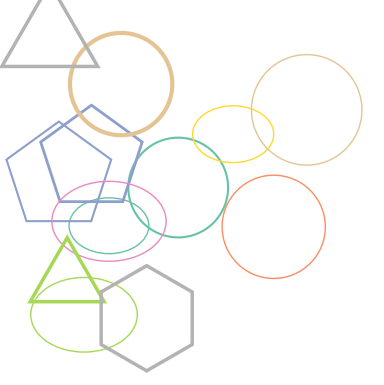[{"shape": "circle", "thickness": 1.5, "radius": 0.65, "center": [0.463, 0.513]}, {"shape": "oval", "thickness": 1, "radius": 0.52, "center": [0.283, 0.414]}, {"shape": "circle", "thickness": 1, "radius": 0.67, "center": [0.711, 0.411]}, {"shape": "pentagon", "thickness": 1.5, "radius": 0.71, "center": [0.153, 0.541]}, {"shape": "pentagon", "thickness": 2, "radius": 0.69, "center": [0.238, 0.588]}, {"shape": "oval", "thickness": 1, "radius": 0.74, "center": [0.283, 0.425]}, {"shape": "oval", "thickness": 1, "radius": 0.69, "center": [0.218, 0.182]}, {"shape": "triangle", "thickness": 2.5, "radius": 0.55, "center": [0.174, 0.272]}, {"shape": "oval", "thickness": 1, "radius": 0.53, "center": [0.606, 0.651]}, {"shape": "circle", "thickness": 1, "radius": 0.72, "center": [0.797, 0.715]}, {"shape": "circle", "thickness": 3, "radius": 0.66, "center": [0.315, 0.782]}, {"shape": "hexagon", "thickness": 2.5, "radius": 0.68, "center": [0.381, 0.173]}, {"shape": "triangle", "thickness": 2.5, "radius": 0.72, "center": [0.129, 0.899]}]